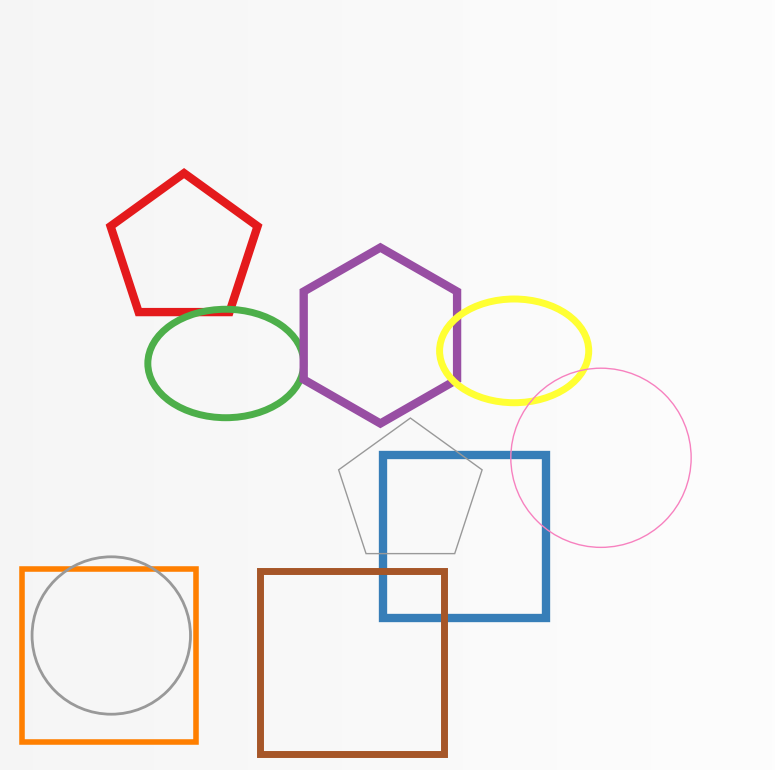[{"shape": "pentagon", "thickness": 3, "radius": 0.5, "center": [0.238, 0.675]}, {"shape": "square", "thickness": 3, "radius": 0.53, "center": [0.599, 0.303]}, {"shape": "oval", "thickness": 2.5, "radius": 0.5, "center": [0.291, 0.528]}, {"shape": "hexagon", "thickness": 3, "radius": 0.57, "center": [0.491, 0.564]}, {"shape": "square", "thickness": 2, "radius": 0.56, "center": [0.141, 0.149]}, {"shape": "oval", "thickness": 2.5, "radius": 0.48, "center": [0.663, 0.544]}, {"shape": "square", "thickness": 2.5, "radius": 0.59, "center": [0.454, 0.14]}, {"shape": "circle", "thickness": 0.5, "radius": 0.58, "center": [0.775, 0.405]}, {"shape": "pentagon", "thickness": 0.5, "radius": 0.49, "center": [0.53, 0.36]}, {"shape": "circle", "thickness": 1, "radius": 0.51, "center": [0.144, 0.175]}]